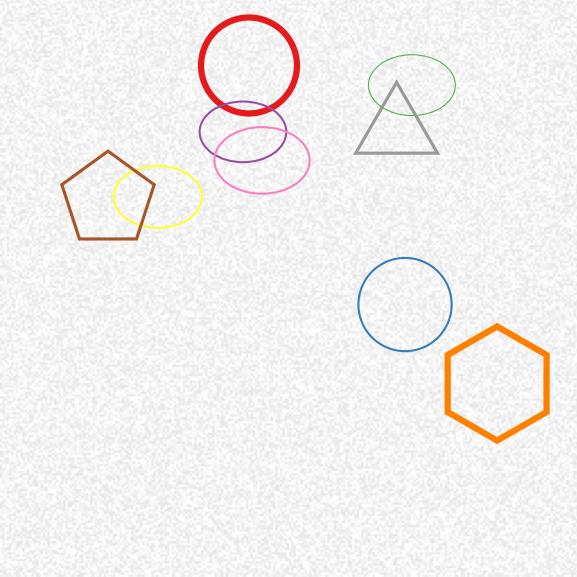[{"shape": "circle", "thickness": 3, "radius": 0.42, "center": [0.431, 0.886]}, {"shape": "circle", "thickness": 1, "radius": 0.4, "center": [0.701, 0.472]}, {"shape": "oval", "thickness": 0.5, "radius": 0.38, "center": [0.713, 0.852]}, {"shape": "oval", "thickness": 1, "radius": 0.38, "center": [0.421, 0.771]}, {"shape": "hexagon", "thickness": 3, "radius": 0.49, "center": [0.861, 0.335]}, {"shape": "oval", "thickness": 1, "radius": 0.38, "center": [0.273, 0.658]}, {"shape": "pentagon", "thickness": 1.5, "radius": 0.42, "center": [0.187, 0.653]}, {"shape": "oval", "thickness": 1, "radius": 0.41, "center": [0.454, 0.721]}, {"shape": "triangle", "thickness": 1.5, "radius": 0.41, "center": [0.687, 0.775]}]